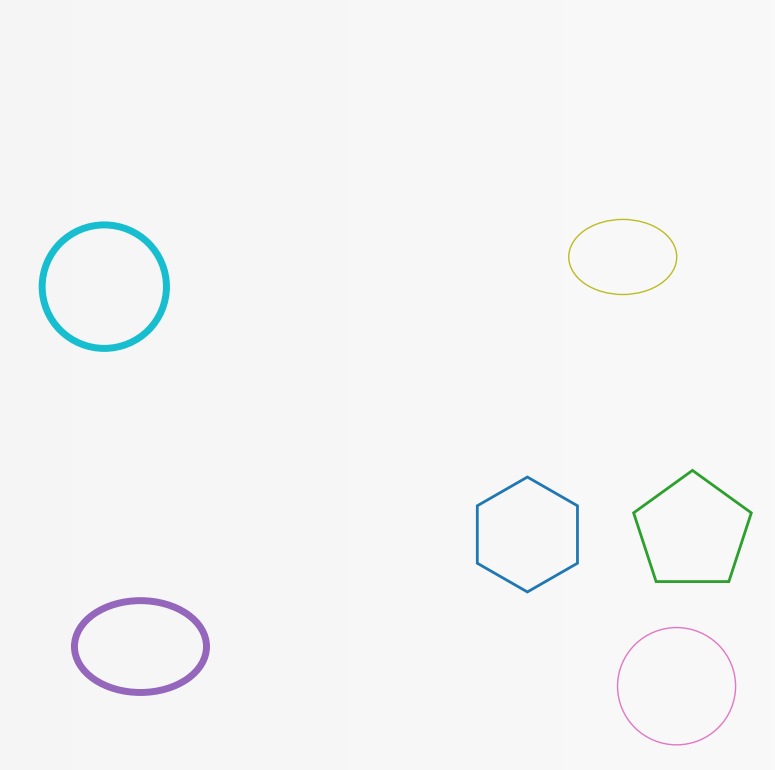[{"shape": "hexagon", "thickness": 1, "radius": 0.37, "center": [0.68, 0.306]}, {"shape": "pentagon", "thickness": 1, "radius": 0.4, "center": [0.894, 0.309]}, {"shape": "oval", "thickness": 2.5, "radius": 0.43, "center": [0.181, 0.16]}, {"shape": "circle", "thickness": 0.5, "radius": 0.38, "center": [0.873, 0.109]}, {"shape": "oval", "thickness": 0.5, "radius": 0.35, "center": [0.804, 0.666]}, {"shape": "circle", "thickness": 2.5, "radius": 0.4, "center": [0.135, 0.628]}]